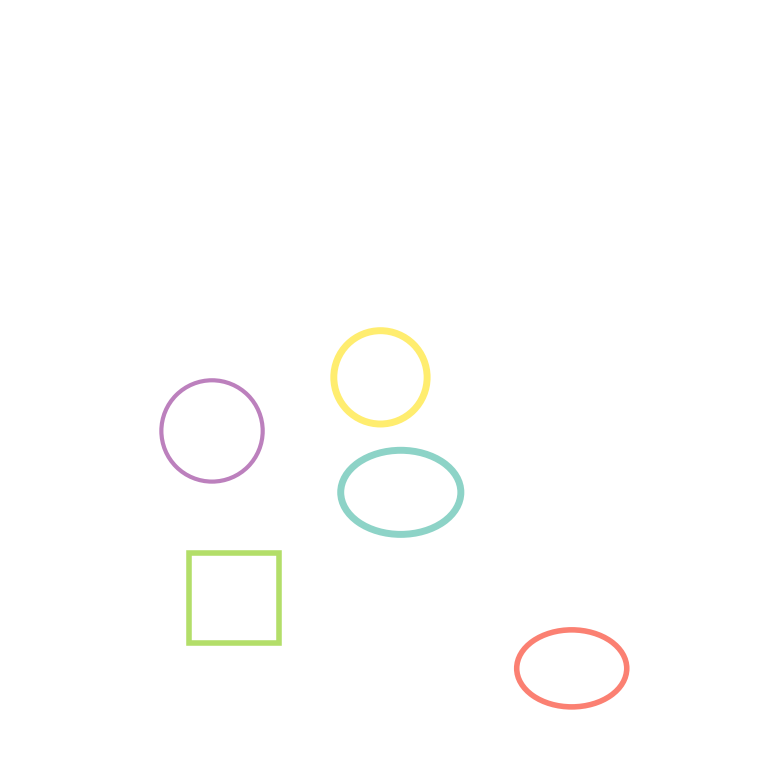[{"shape": "oval", "thickness": 2.5, "radius": 0.39, "center": [0.52, 0.361]}, {"shape": "oval", "thickness": 2, "radius": 0.36, "center": [0.743, 0.132]}, {"shape": "square", "thickness": 2, "radius": 0.29, "center": [0.304, 0.223]}, {"shape": "circle", "thickness": 1.5, "radius": 0.33, "center": [0.275, 0.44]}, {"shape": "circle", "thickness": 2.5, "radius": 0.3, "center": [0.494, 0.51]}]